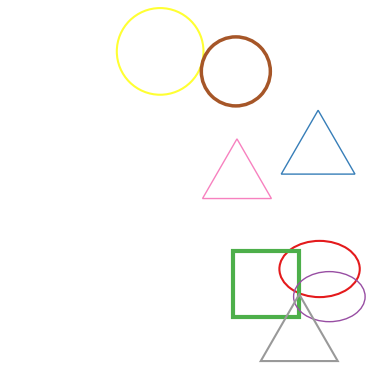[{"shape": "oval", "thickness": 1.5, "radius": 0.52, "center": [0.83, 0.301]}, {"shape": "triangle", "thickness": 1, "radius": 0.55, "center": [0.826, 0.603]}, {"shape": "square", "thickness": 3, "radius": 0.43, "center": [0.69, 0.263]}, {"shape": "oval", "thickness": 1, "radius": 0.46, "center": [0.855, 0.229]}, {"shape": "circle", "thickness": 1.5, "radius": 0.56, "center": [0.416, 0.866]}, {"shape": "circle", "thickness": 2.5, "radius": 0.45, "center": [0.613, 0.815]}, {"shape": "triangle", "thickness": 1, "radius": 0.52, "center": [0.616, 0.536]}, {"shape": "triangle", "thickness": 1.5, "radius": 0.58, "center": [0.777, 0.12]}]